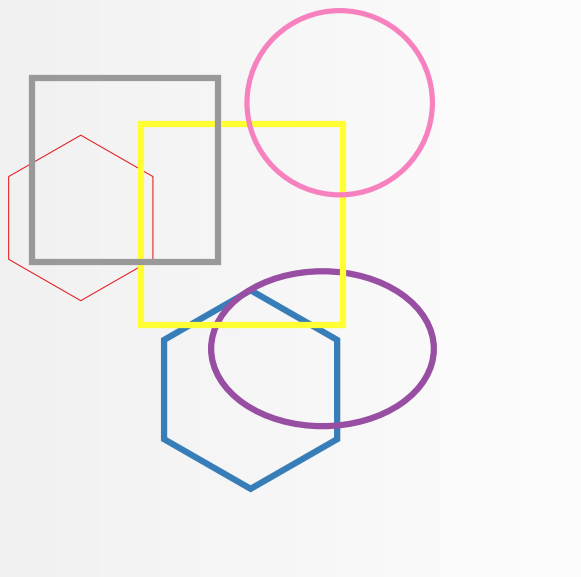[{"shape": "hexagon", "thickness": 0.5, "radius": 0.72, "center": [0.139, 0.622]}, {"shape": "hexagon", "thickness": 3, "radius": 0.86, "center": [0.431, 0.325]}, {"shape": "oval", "thickness": 3, "radius": 0.96, "center": [0.555, 0.395]}, {"shape": "square", "thickness": 3, "radius": 0.87, "center": [0.416, 0.61]}, {"shape": "circle", "thickness": 2.5, "radius": 0.8, "center": [0.584, 0.821]}, {"shape": "square", "thickness": 3, "radius": 0.8, "center": [0.216, 0.705]}]